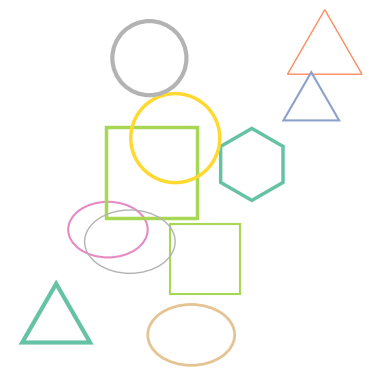[{"shape": "hexagon", "thickness": 2.5, "radius": 0.47, "center": [0.654, 0.573]}, {"shape": "triangle", "thickness": 3, "radius": 0.51, "center": [0.146, 0.161]}, {"shape": "triangle", "thickness": 1, "radius": 0.56, "center": [0.844, 0.863]}, {"shape": "triangle", "thickness": 1.5, "radius": 0.42, "center": [0.809, 0.729]}, {"shape": "oval", "thickness": 1.5, "radius": 0.52, "center": [0.28, 0.404]}, {"shape": "square", "thickness": 2.5, "radius": 0.59, "center": [0.392, 0.552]}, {"shape": "square", "thickness": 1.5, "radius": 0.46, "center": [0.533, 0.328]}, {"shape": "circle", "thickness": 2.5, "radius": 0.58, "center": [0.455, 0.641]}, {"shape": "oval", "thickness": 2, "radius": 0.56, "center": [0.497, 0.13]}, {"shape": "oval", "thickness": 1, "radius": 0.59, "center": [0.337, 0.372]}, {"shape": "circle", "thickness": 3, "radius": 0.48, "center": [0.388, 0.849]}]